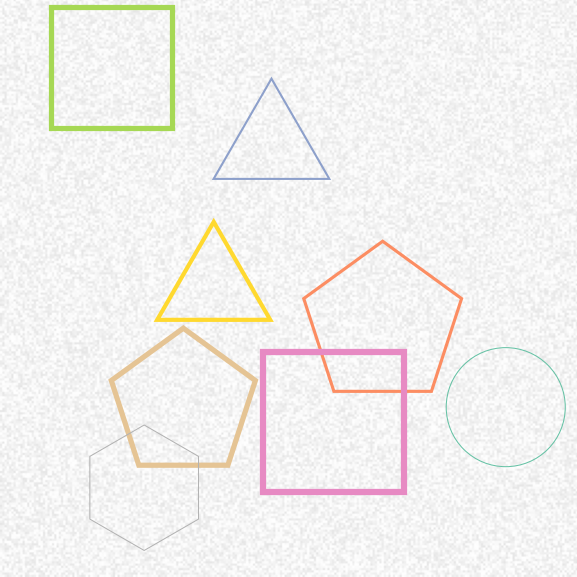[{"shape": "circle", "thickness": 0.5, "radius": 0.52, "center": [0.876, 0.294]}, {"shape": "pentagon", "thickness": 1.5, "radius": 0.72, "center": [0.663, 0.438]}, {"shape": "triangle", "thickness": 1, "radius": 0.58, "center": [0.47, 0.747]}, {"shape": "square", "thickness": 3, "radius": 0.61, "center": [0.577, 0.269]}, {"shape": "square", "thickness": 2.5, "radius": 0.52, "center": [0.194, 0.883]}, {"shape": "triangle", "thickness": 2, "radius": 0.57, "center": [0.37, 0.502]}, {"shape": "pentagon", "thickness": 2.5, "radius": 0.66, "center": [0.317, 0.3]}, {"shape": "hexagon", "thickness": 0.5, "radius": 0.54, "center": [0.25, 0.155]}]